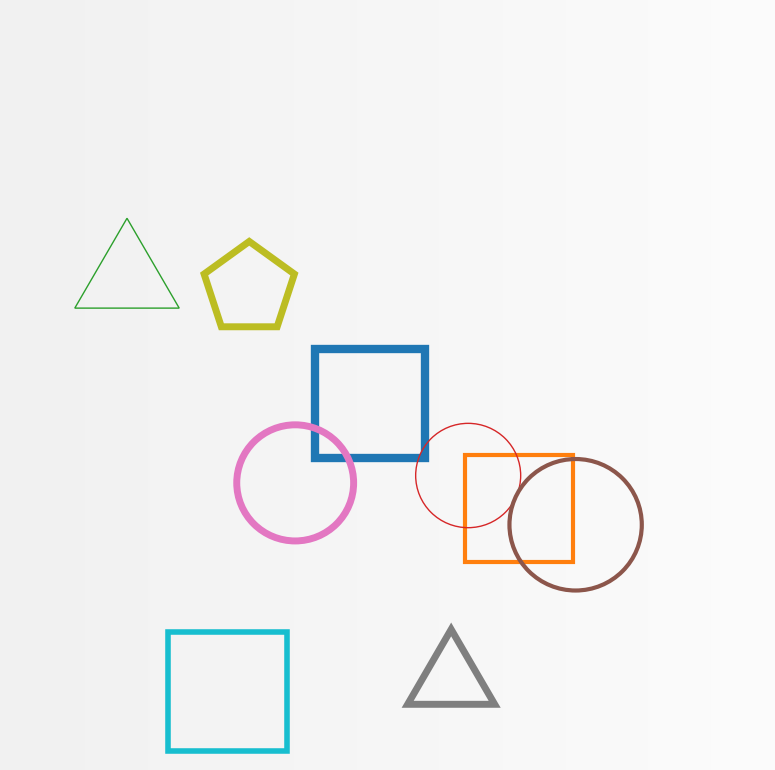[{"shape": "square", "thickness": 3, "radius": 0.35, "center": [0.477, 0.476]}, {"shape": "square", "thickness": 1.5, "radius": 0.35, "center": [0.669, 0.339]}, {"shape": "triangle", "thickness": 0.5, "radius": 0.39, "center": [0.164, 0.639]}, {"shape": "circle", "thickness": 0.5, "radius": 0.34, "center": [0.604, 0.382]}, {"shape": "circle", "thickness": 1.5, "radius": 0.43, "center": [0.743, 0.318]}, {"shape": "circle", "thickness": 2.5, "radius": 0.38, "center": [0.381, 0.373]}, {"shape": "triangle", "thickness": 2.5, "radius": 0.32, "center": [0.582, 0.118]}, {"shape": "pentagon", "thickness": 2.5, "radius": 0.31, "center": [0.322, 0.625]}, {"shape": "square", "thickness": 2, "radius": 0.38, "center": [0.293, 0.102]}]